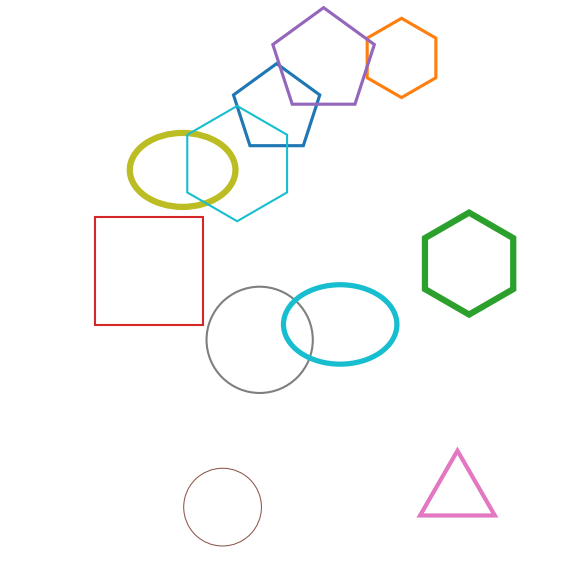[{"shape": "pentagon", "thickness": 1.5, "radius": 0.39, "center": [0.479, 0.81]}, {"shape": "hexagon", "thickness": 1.5, "radius": 0.34, "center": [0.695, 0.899]}, {"shape": "hexagon", "thickness": 3, "radius": 0.44, "center": [0.812, 0.543]}, {"shape": "square", "thickness": 1, "radius": 0.47, "center": [0.258, 0.53]}, {"shape": "pentagon", "thickness": 1.5, "radius": 0.46, "center": [0.56, 0.893]}, {"shape": "circle", "thickness": 0.5, "radius": 0.34, "center": [0.385, 0.121]}, {"shape": "triangle", "thickness": 2, "radius": 0.37, "center": [0.792, 0.144]}, {"shape": "circle", "thickness": 1, "radius": 0.46, "center": [0.45, 0.411]}, {"shape": "oval", "thickness": 3, "radius": 0.46, "center": [0.316, 0.705]}, {"shape": "oval", "thickness": 2.5, "radius": 0.49, "center": [0.589, 0.437]}, {"shape": "hexagon", "thickness": 1, "radius": 0.5, "center": [0.411, 0.716]}]